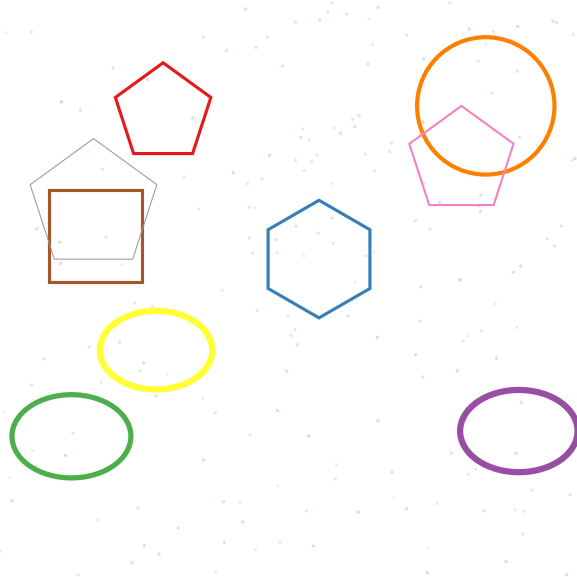[{"shape": "pentagon", "thickness": 1.5, "radius": 0.43, "center": [0.282, 0.804]}, {"shape": "hexagon", "thickness": 1.5, "radius": 0.51, "center": [0.552, 0.551]}, {"shape": "oval", "thickness": 2.5, "radius": 0.51, "center": [0.124, 0.244]}, {"shape": "oval", "thickness": 3, "radius": 0.51, "center": [0.898, 0.253]}, {"shape": "circle", "thickness": 2, "radius": 0.59, "center": [0.841, 0.816]}, {"shape": "oval", "thickness": 3, "radius": 0.49, "center": [0.27, 0.393]}, {"shape": "square", "thickness": 1.5, "radius": 0.4, "center": [0.166, 0.59]}, {"shape": "pentagon", "thickness": 1, "radius": 0.47, "center": [0.799, 0.721]}, {"shape": "pentagon", "thickness": 0.5, "radius": 0.58, "center": [0.162, 0.644]}]